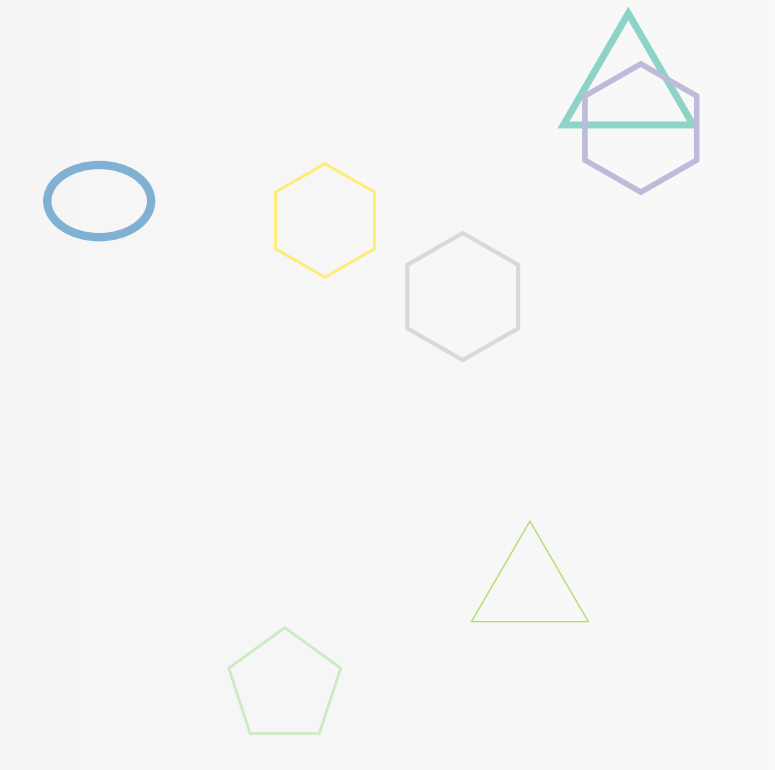[{"shape": "triangle", "thickness": 2.5, "radius": 0.48, "center": [0.811, 0.886]}, {"shape": "hexagon", "thickness": 2, "radius": 0.42, "center": [0.827, 0.834]}, {"shape": "oval", "thickness": 3, "radius": 0.33, "center": [0.128, 0.739]}, {"shape": "triangle", "thickness": 0.5, "radius": 0.44, "center": [0.684, 0.236]}, {"shape": "hexagon", "thickness": 1.5, "radius": 0.41, "center": [0.597, 0.615]}, {"shape": "pentagon", "thickness": 1, "radius": 0.38, "center": [0.367, 0.109]}, {"shape": "hexagon", "thickness": 1, "radius": 0.37, "center": [0.419, 0.714]}]